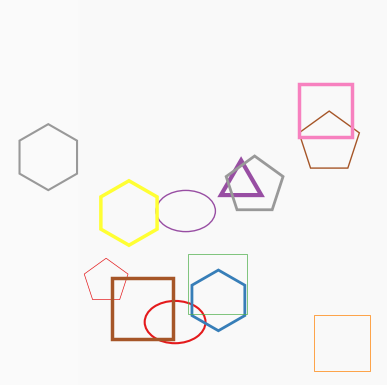[{"shape": "pentagon", "thickness": 0.5, "radius": 0.3, "center": [0.274, 0.27]}, {"shape": "oval", "thickness": 1.5, "radius": 0.39, "center": [0.452, 0.163]}, {"shape": "hexagon", "thickness": 2, "radius": 0.39, "center": [0.564, 0.22]}, {"shape": "square", "thickness": 0.5, "radius": 0.39, "center": [0.561, 0.262]}, {"shape": "oval", "thickness": 1, "radius": 0.38, "center": [0.479, 0.452]}, {"shape": "triangle", "thickness": 3, "radius": 0.3, "center": [0.622, 0.523]}, {"shape": "square", "thickness": 0.5, "radius": 0.36, "center": [0.883, 0.108]}, {"shape": "hexagon", "thickness": 2.5, "radius": 0.42, "center": [0.333, 0.447]}, {"shape": "pentagon", "thickness": 1, "radius": 0.41, "center": [0.85, 0.63]}, {"shape": "square", "thickness": 2.5, "radius": 0.39, "center": [0.367, 0.199]}, {"shape": "square", "thickness": 2.5, "radius": 0.34, "center": [0.839, 0.713]}, {"shape": "pentagon", "thickness": 2, "radius": 0.39, "center": [0.657, 0.518]}, {"shape": "hexagon", "thickness": 1.5, "radius": 0.43, "center": [0.125, 0.592]}]